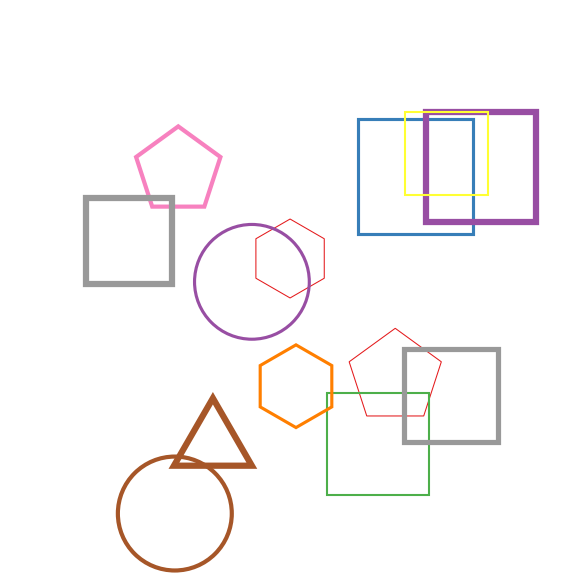[{"shape": "hexagon", "thickness": 0.5, "radius": 0.34, "center": [0.502, 0.552]}, {"shape": "pentagon", "thickness": 0.5, "radius": 0.42, "center": [0.684, 0.347]}, {"shape": "square", "thickness": 1.5, "radius": 0.5, "center": [0.719, 0.693]}, {"shape": "square", "thickness": 1, "radius": 0.44, "center": [0.655, 0.23]}, {"shape": "square", "thickness": 3, "radius": 0.47, "center": [0.833, 0.71]}, {"shape": "circle", "thickness": 1.5, "radius": 0.5, "center": [0.436, 0.511]}, {"shape": "hexagon", "thickness": 1.5, "radius": 0.36, "center": [0.513, 0.33]}, {"shape": "square", "thickness": 1, "radius": 0.36, "center": [0.773, 0.732]}, {"shape": "circle", "thickness": 2, "radius": 0.49, "center": [0.303, 0.11]}, {"shape": "triangle", "thickness": 3, "radius": 0.39, "center": [0.369, 0.232]}, {"shape": "pentagon", "thickness": 2, "radius": 0.38, "center": [0.309, 0.703]}, {"shape": "square", "thickness": 3, "radius": 0.37, "center": [0.223, 0.582]}, {"shape": "square", "thickness": 2.5, "radius": 0.41, "center": [0.781, 0.315]}]